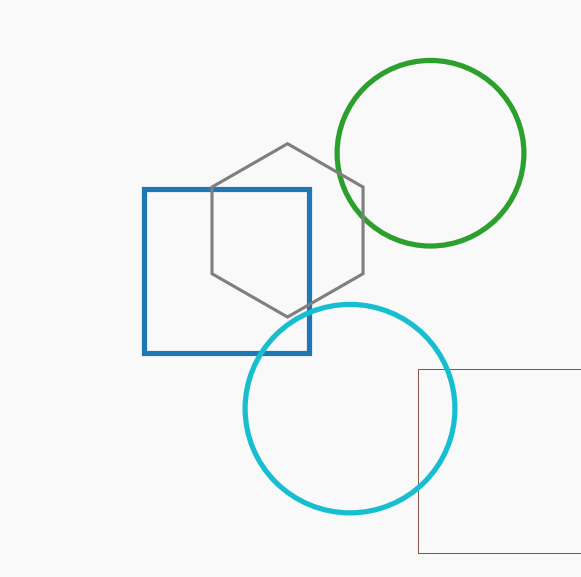[{"shape": "square", "thickness": 2.5, "radius": 0.71, "center": [0.389, 0.53]}, {"shape": "circle", "thickness": 2.5, "radius": 0.8, "center": [0.741, 0.734]}, {"shape": "square", "thickness": 0.5, "radius": 0.8, "center": [0.878, 0.2]}, {"shape": "hexagon", "thickness": 1.5, "radius": 0.75, "center": [0.495, 0.6]}, {"shape": "circle", "thickness": 2.5, "radius": 0.9, "center": [0.602, 0.292]}]